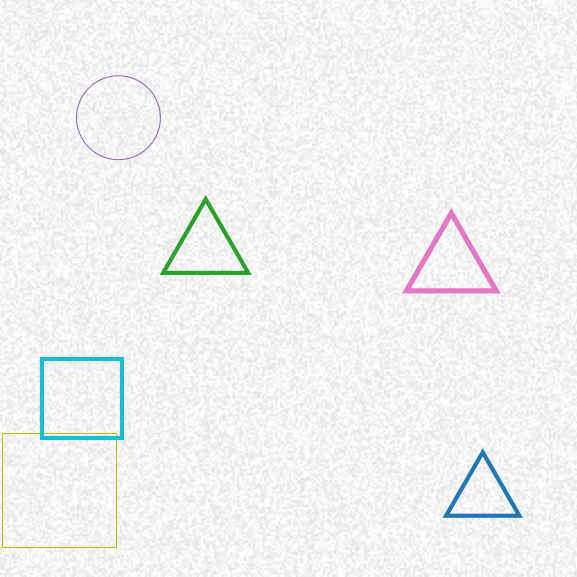[{"shape": "triangle", "thickness": 2, "radius": 0.37, "center": [0.836, 0.143]}, {"shape": "triangle", "thickness": 2, "radius": 0.43, "center": [0.356, 0.569]}, {"shape": "circle", "thickness": 0.5, "radius": 0.36, "center": [0.205, 0.795]}, {"shape": "triangle", "thickness": 2.5, "radius": 0.45, "center": [0.782, 0.54]}, {"shape": "square", "thickness": 0.5, "radius": 0.49, "center": [0.103, 0.151]}, {"shape": "square", "thickness": 2, "radius": 0.34, "center": [0.141, 0.309]}]